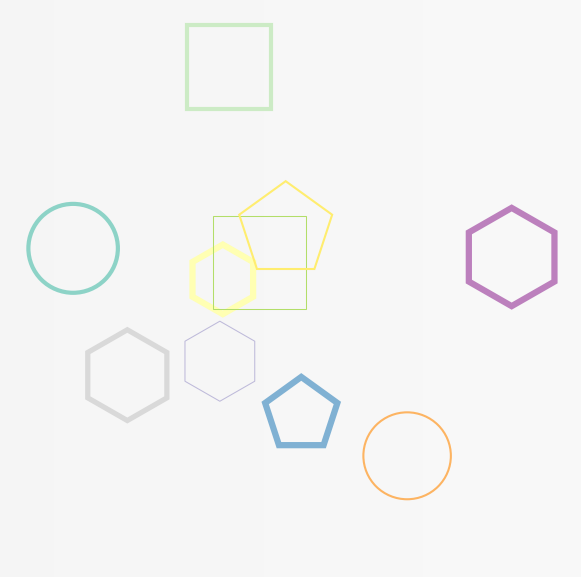[{"shape": "circle", "thickness": 2, "radius": 0.38, "center": [0.126, 0.569]}, {"shape": "hexagon", "thickness": 3, "radius": 0.3, "center": [0.383, 0.515]}, {"shape": "hexagon", "thickness": 0.5, "radius": 0.35, "center": [0.378, 0.374]}, {"shape": "pentagon", "thickness": 3, "radius": 0.33, "center": [0.518, 0.281]}, {"shape": "circle", "thickness": 1, "radius": 0.38, "center": [0.7, 0.21]}, {"shape": "square", "thickness": 0.5, "radius": 0.4, "center": [0.446, 0.545]}, {"shape": "hexagon", "thickness": 2.5, "radius": 0.39, "center": [0.219, 0.35]}, {"shape": "hexagon", "thickness": 3, "radius": 0.43, "center": [0.88, 0.554]}, {"shape": "square", "thickness": 2, "radius": 0.36, "center": [0.394, 0.883]}, {"shape": "pentagon", "thickness": 1, "radius": 0.42, "center": [0.491, 0.601]}]